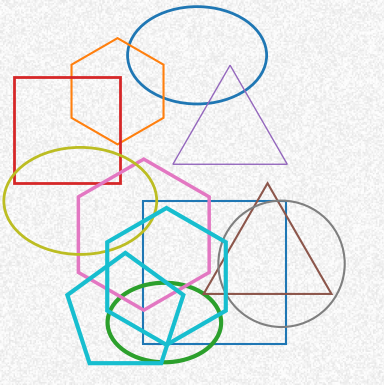[{"shape": "oval", "thickness": 2, "radius": 0.9, "center": [0.512, 0.856]}, {"shape": "square", "thickness": 1.5, "radius": 0.93, "center": [0.558, 0.293]}, {"shape": "hexagon", "thickness": 1.5, "radius": 0.69, "center": [0.305, 0.763]}, {"shape": "oval", "thickness": 3, "radius": 0.74, "center": [0.427, 0.162]}, {"shape": "square", "thickness": 2, "radius": 0.69, "center": [0.174, 0.663]}, {"shape": "triangle", "thickness": 1, "radius": 0.86, "center": [0.598, 0.659]}, {"shape": "triangle", "thickness": 1.5, "radius": 0.96, "center": [0.695, 0.332]}, {"shape": "hexagon", "thickness": 2.5, "radius": 0.98, "center": [0.373, 0.391]}, {"shape": "circle", "thickness": 1.5, "radius": 0.82, "center": [0.731, 0.315]}, {"shape": "oval", "thickness": 2, "radius": 0.99, "center": [0.209, 0.478]}, {"shape": "hexagon", "thickness": 3, "radius": 0.89, "center": [0.432, 0.282]}, {"shape": "pentagon", "thickness": 3, "radius": 0.79, "center": [0.326, 0.185]}]